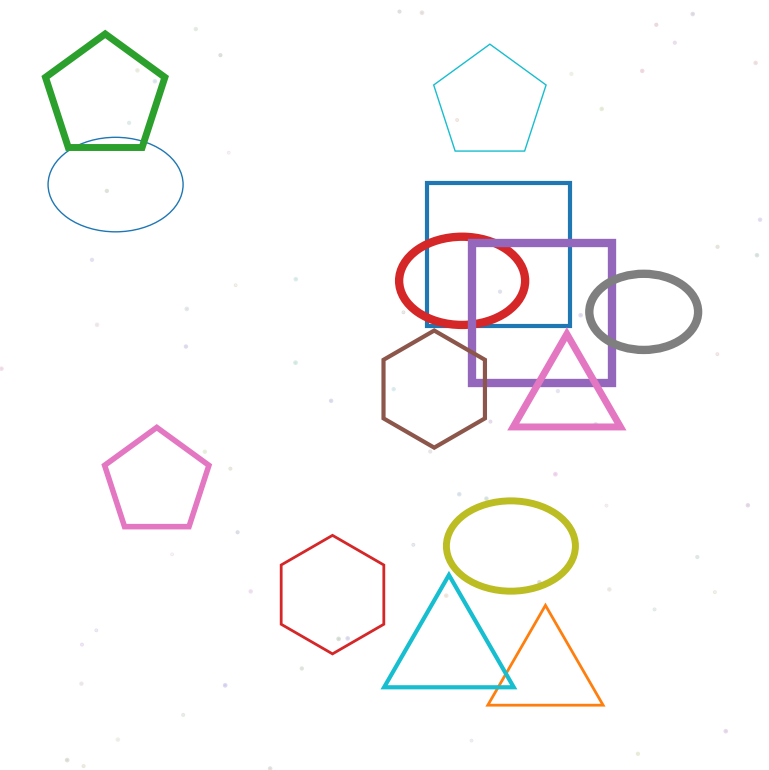[{"shape": "square", "thickness": 1.5, "radius": 0.46, "center": [0.647, 0.67]}, {"shape": "oval", "thickness": 0.5, "radius": 0.44, "center": [0.15, 0.76]}, {"shape": "triangle", "thickness": 1, "radius": 0.43, "center": [0.708, 0.127]}, {"shape": "pentagon", "thickness": 2.5, "radius": 0.41, "center": [0.137, 0.874]}, {"shape": "hexagon", "thickness": 1, "radius": 0.38, "center": [0.432, 0.228]}, {"shape": "oval", "thickness": 3, "radius": 0.41, "center": [0.6, 0.635]}, {"shape": "square", "thickness": 3, "radius": 0.46, "center": [0.704, 0.594]}, {"shape": "hexagon", "thickness": 1.5, "radius": 0.38, "center": [0.564, 0.495]}, {"shape": "pentagon", "thickness": 2, "radius": 0.36, "center": [0.204, 0.374]}, {"shape": "triangle", "thickness": 2.5, "radius": 0.4, "center": [0.736, 0.486]}, {"shape": "oval", "thickness": 3, "radius": 0.35, "center": [0.836, 0.595]}, {"shape": "oval", "thickness": 2.5, "radius": 0.42, "center": [0.664, 0.291]}, {"shape": "triangle", "thickness": 1.5, "radius": 0.49, "center": [0.583, 0.156]}, {"shape": "pentagon", "thickness": 0.5, "radius": 0.38, "center": [0.636, 0.866]}]